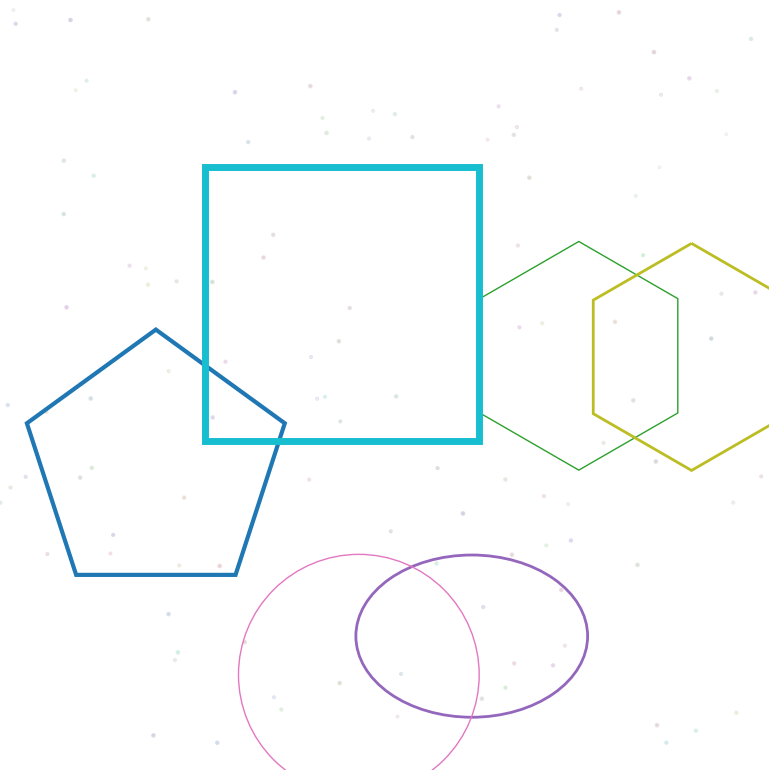[{"shape": "pentagon", "thickness": 1.5, "radius": 0.88, "center": [0.202, 0.396]}, {"shape": "hexagon", "thickness": 0.5, "radius": 0.74, "center": [0.752, 0.538]}, {"shape": "oval", "thickness": 1, "radius": 0.75, "center": [0.613, 0.174]}, {"shape": "circle", "thickness": 0.5, "radius": 0.78, "center": [0.466, 0.124]}, {"shape": "hexagon", "thickness": 1, "radius": 0.74, "center": [0.898, 0.536]}, {"shape": "square", "thickness": 2.5, "radius": 0.89, "center": [0.444, 0.605]}]